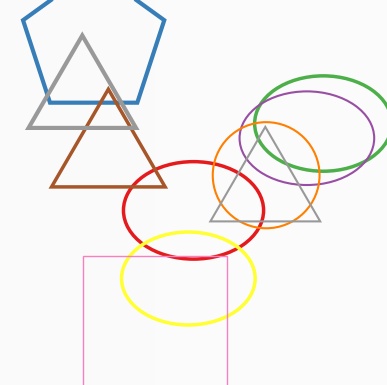[{"shape": "oval", "thickness": 2.5, "radius": 0.9, "center": [0.499, 0.454]}, {"shape": "pentagon", "thickness": 3, "radius": 0.96, "center": [0.242, 0.888]}, {"shape": "oval", "thickness": 2.5, "radius": 0.88, "center": [0.834, 0.679]}, {"shape": "oval", "thickness": 1.5, "radius": 0.87, "center": [0.792, 0.641]}, {"shape": "circle", "thickness": 1.5, "radius": 0.69, "center": [0.687, 0.545]}, {"shape": "oval", "thickness": 2.5, "radius": 0.86, "center": [0.486, 0.277]}, {"shape": "triangle", "thickness": 2.5, "radius": 0.85, "center": [0.28, 0.599]}, {"shape": "square", "thickness": 1, "radius": 0.92, "center": [0.4, 0.151]}, {"shape": "triangle", "thickness": 1.5, "radius": 0.82, "center": [0.685, 0.507]}, {"shape": "triangle", "thickness": 3, "radius": 0.8, "center": [0.212, 0.748]}]